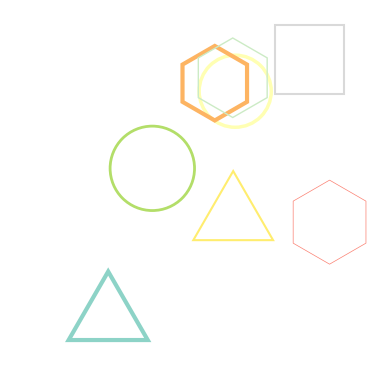[{"shape": "triangle", "thickness": 3, "radius": 0.59, "center": [0.281, 0.176]}, {"shape": "circle", "thickness": 2.5, "radius": 0.47, "center": [0.611, 0.763]}, {"shape": "hexagon", "thickness": 0.5, "radius": 0.55, "center": [0.856, 0.423]}, {"shape": "hexagon", "thickness": 3, "radius": 0.48, "center": [0.558, 0.784]}, {"shape": "circle", "thickness": 2, "radius": 0.55, "center": [0.396, 0.563]}, {"shape": "square", "thickness": 1.5, "radius": 0.45, "center": [0.805, 0.846]}, {"shape": "hexagon", "thickness": 1, "radius": 0.52, "center": [0.605, 0.798]}, {"shape": "triangle", "thickness": 1.5, "radius": 0.6, "center": [0.606, 0.436]}]